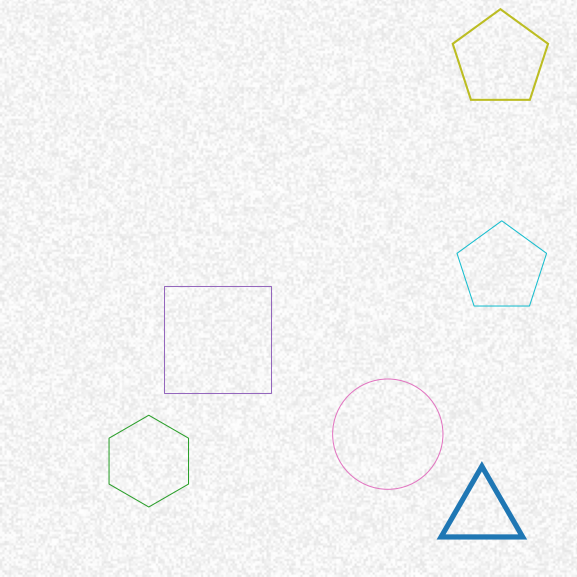[{"shape": "triangle", "thickness": 2.5, "radius": 0.41, "center": [0.834, 0.11]}, {"shape": "hexagon", "thickness": 0.5, "radius": 0.4, "center": [0.258, 0.201]}, {"shape": "square", "thickness": 0.5, "radius": 0.46, "center": [0.376, 0.411]}, {"shape": "circle", "thickness": 0.5, "radius": 0.48, "center": [0.672, 0.247]}, {"shape": "pentagon", "thickness": 1, "radius": 0.43, "center": [0.866, 0.896]}, {"shape": "pentagon", "thickness": 0.5, "radius": 0.41, "center": [0.869, 0.535]}]